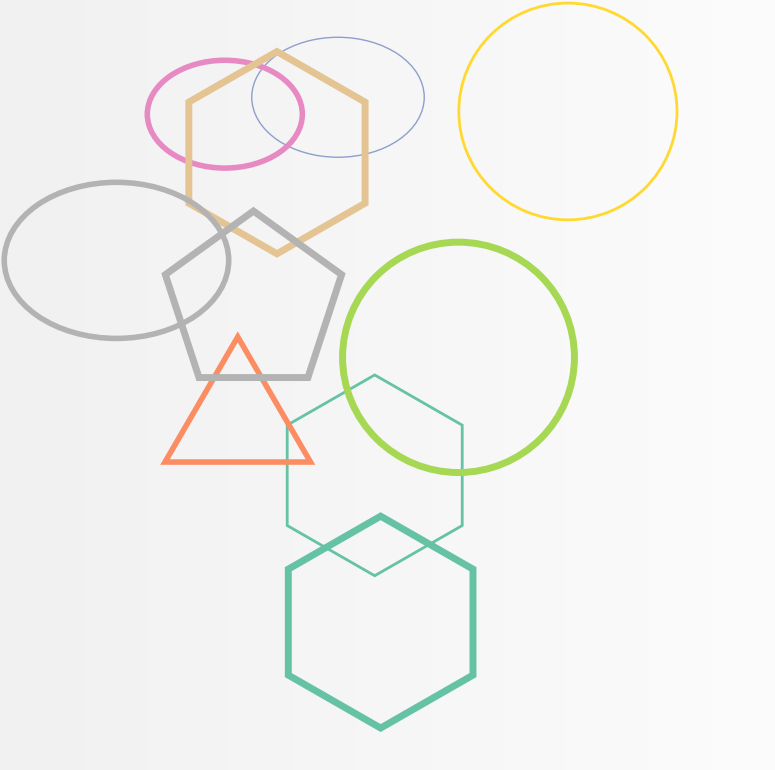[{"shape": "hexagon", "thickness": 2.5, "radius": 0.69, "center": [0.491, 0.192]}, {"shape": "hexagon", "thickness": 1, "radius": 0.65, "center": [0.484, 0.383]}, {"shape": "triangle", "thickness": 2, "radius": 0.54, "center": [0.307, 0.454]}, {"shape": "oval", "thickness": 0.5, "radius": 0.56, "center": [0.436, 0.874]}, {"shape": "oval", "thickness": 2, "radius": 0.5, "center": [0.29, 0.852]}, {"shape": "circle", "thickness": 2.5, "radius": 0.75, "center": [0.592, 0.536]}, {"shape": "circle", "thickness": 1, "radius": 0.7, "center": [0.733, 0.855]}, {"shape": "hexagon", "thickness": 2.5, "radius": 0.66, "center": [0.357, 0.802]}, {"shape": "pentagon", "thickness": 2.5, "radius": 0.6, "center": [0.327, 0.606]}, {"shape": "oval", "thickness": 2, "radius": 0.72, "center": [0.15, 0.662]}]